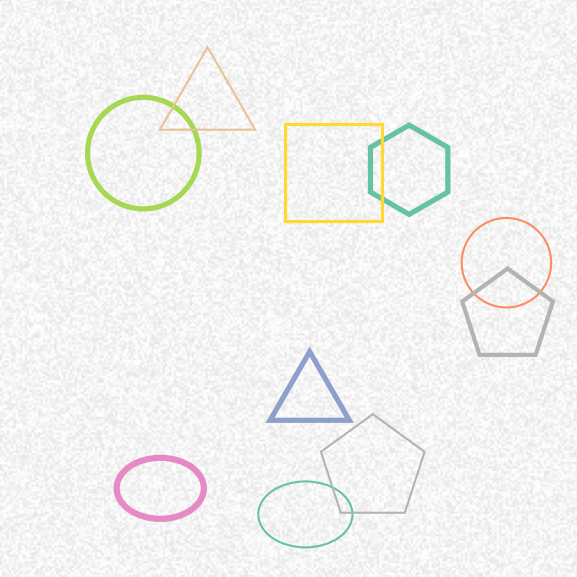[{"shape": "oval", "thickness": 1, "radius": 0.41, "center": [0.529, 0.108]}, {"shape": "hexagon", "thickness": 2.5, "radius": 0.39, "center": [0.708, 0.705]}, {"shape": "circle", "thickness": 1, "radius": 0.39, "center": [0.877, 0.544]}, {"shape": "triangle", "thickness": 2.5, "radius": 0.4, "center": [0.536, 0.311]}, {"shape": "oval", "thickness": 3, "radius": 0.38, "center": [0.278, 0.154]}, {"shape": "circle", "thickness": 2.5, "radius": 0.48, "center": [0.248, 0.734]}, {"shape": "square", "thickness": 1.5, "radius": 0.42, "center": [0.577, 0.701]}, {"shape": "triangle", "thickness": 1, "radius": 0.48, "center": [0.359, 0.822]}, {"shape": "pentagon", "thickness": 2, "radius": 0.41, "center": [0.879, 0.451]}, {"shape": "pentagon", "thickness": 1, "radius": 0.47, "center": [0.645, 0.188]}]